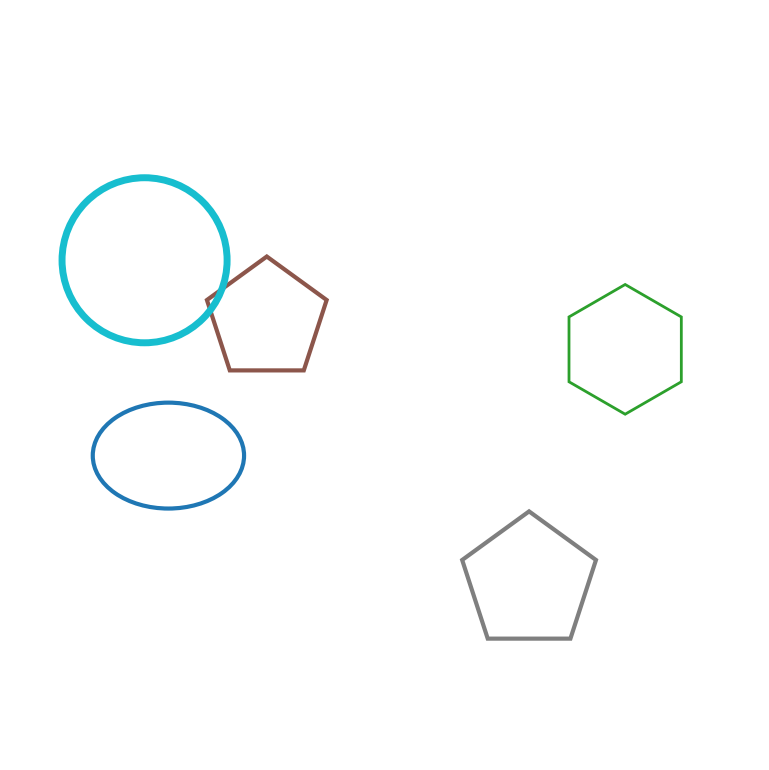[{"shape": "oval", "thickness": 1.5, "radius": 0.49, "center": [0.219, 0.408]}, {"shape": "hexagon", "thickness": 1, "radius": 0.42, "center": [0.812, 0.546]}, {"shape": "pentagon", "thickness": 1.5, "radius": 0.41, "center": [0.346, 0.585]}, {"shape": "pentagon", "thickness": 1.5, "radius": 0.46, "center": [0.687, 0.245]}, {"shape": "circle", "thickness": 2.5, "radius": 0.54, "center": [0.188, 0.662]}]